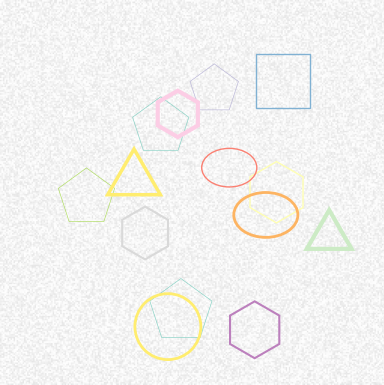[{"shape": "pentagon", "thickness": 0.5, "radius": 0.42, "center": [0.47, 0.192]}, {"shape": "pentagon", "thickness": 0.5, "radius": 0.38, "center": [0.417, 0.672]}, {"shape": "hexagon", "thickness": 1, "radius": 0.4, "center": [0.718, 0.501]}, {"shape": "pentagon", "thickness": 0.5, "radius": 0.33, "center": [0.557, 0.768]}, {"shape": "oval", "thickness": 1, "radius": 0.36, "center": [0.595, 0.565]}, {"shape": "square", "thickness": 1, "radius": 0.35, "center": [0.734, 0.789]}, {"shape": "oval", "thickness": 2, "radius": 0.42, "center": [0.69, 0.442]}, {"shape": "pentagon", "thickness": 0.5, "radius": 0.38, "center": [0.225, 0.487]}, {"shape": "hexagon", "thickness": 3, "radius": 0.3, "center": [0.462, 0.704]}, {"shape": "hexagon", "thickness": 1.5, "radius": 0.34, "center": [0.377, 0.395]}, {"shape": "hexagon", "thickness": 1.5, "radius": 0.37, "center": [0.662, 0.143]}, {"shape": "triangle", "thickness": 3, "radius": 0.34, "center": [0.855, 0.387]}, {"shape": "circle", "thickness": 2, "radius": 0.43, "center": [0.436, 0.152]}, {"shape": "triangle", "thickness": 2.5, "radius": 0.4, "center": [0.348, 0.534]}]